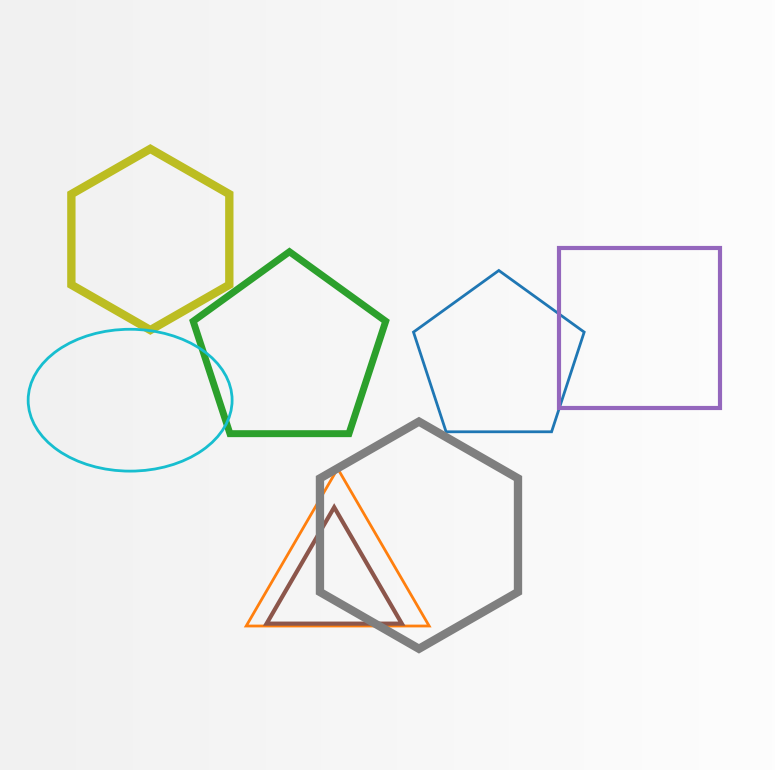[{"shape": "pentagon", "thickness": 1, "radius": 0.58, "center": [0.644, 0.533]}, {"shape": "triangle", "thickness": 1, "radius": 0.68, "center": [0.436, 0.255]}, {"shape": "pentagon", "thickness": 2.5, "radius": 0.65, "center": [0.373, 0.542]}, {"shape": "square", "thickness": 1.5, "radius": 0.52, "center": [0.825, 0.574]}, {"shape": "triangle", "thickness": 1.5, "radius": 0.5, "center": [0.431, 0.24]}, {"shape": "hexagon", "thickness": 3, "radius": 0.74, "center": [0.541, 0.305]}, {"shape": "hexagon", "thickness": 3, "radius": 0.59, "center": [0.194, 0.689]}, {"shape": "oval", "thickness": 1, "radius": 0.66, "center": [0.168, 0.48]}]